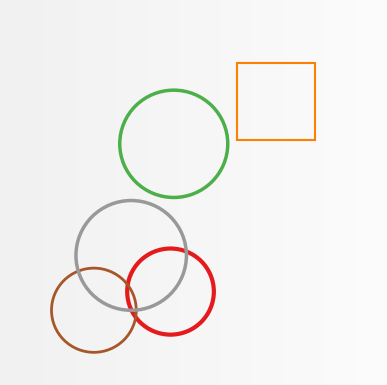[{"shape": "circle", "thickness": 3, "radius": 0.56, "center": [0.44, 0.243]}, {"shape": "circle", "thickness": 2.5, "radius": 0.7, "center": [0.448, 0.626]}, {"shape": "square", "thickness": 1.5, "radius": 0.5, "center": [0.713, 0.737]}, {"shape": "circle", "thickness": 2, "radius": 0.55, "center": [0.242, 0.194]}, {"shape": "circle", "thickness": 2.5, "radius": 0.71, "center": [0.339, 0.337]}]